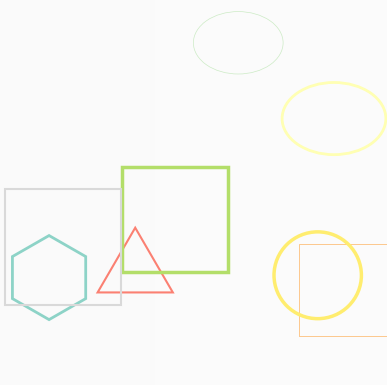[{"shape": "hexagon", "thickness": 2, "radius": 0.55, "center": [0.127, 0.279]}, {"shape": "oval", "thickness": 2, "radius": 0.67, "center": [0.862, 0.692]}, {"shape": "triangle", "thickness": 1.5, "radius": 0.56, "center": [0.349, 0.296]}, {"shape": "square", "thickness": 0.5, "radius": 0.6, "center": [0.892, 0.247]}, {"shape": "square", "thickness": 2.5, "radius": 0.68, "center": [0.451, 0.43]}, {"shape": "square", "thickness": 1.5, "radius": 0.75, "center": [0.162, 0.358]}, {"shape": "oval", "thickness": 0.5, "radius": 0.58, "center": [0.615, 0.889]}, {"shape": "circle", "thickness": 2.5, "radius": 0.56, "center": [0.82, 0.285]}]